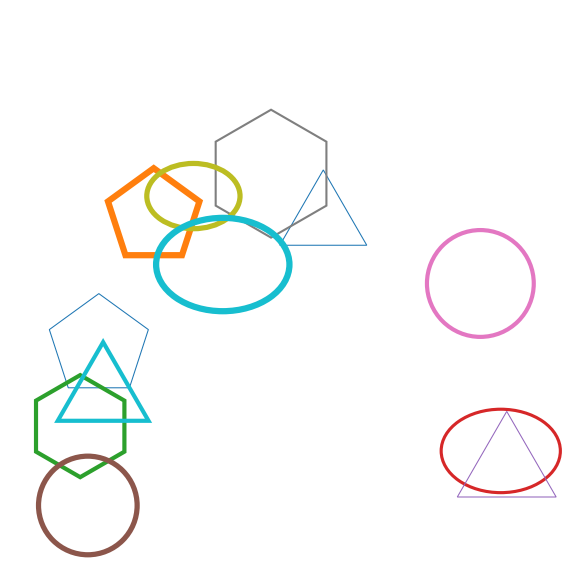[{"shape": "triangle", "thickness": 0.5, "radius": 0.43, "center": [0.56, 0.618]}, {"shape": "pentagon", "thickness": 0.5, "radius": 0.45, "center": [0.171, 0.401]}, {"shape": "pentagon", "thickness": 3, "radius": 0.42, "center": [0.266, 0.625]}, {"shape": "hexagon", "thickness": 2, "radius": 0.44, "center": [0.139, 0.261]}, {"shape": "oval", "thickness": 1.5, "radius": 0.52, "center": [0.867, 0.218]}, {"shape": "triangle", "thickness": 0.5, "radius": 0.49, "center": [0.877, 0.188]}, {"shape": "circle", "thickness": 2.5, "radius": 0.43, "center": [0.152, 0.124]}, {"shape": "circle", "thickness": 2, "radius": 0.46, "center": [0.832, 0.508]}, {"shape": "hexagon", "thickness": 1, "radius": 0.55, "center": [0.469, 0.698]}, {"shape": "oval", "thickness": 2.5, "radius": 0.4, "center": [0.335, 0.66]}, {"shape": "triangle", "thickness": 2, "radius": 0.45, "center": [0.179, 0.316]}, {"shape": "oval", "thickness": 3, "radius": 0.58, "center": [0.386, 0.541]}]